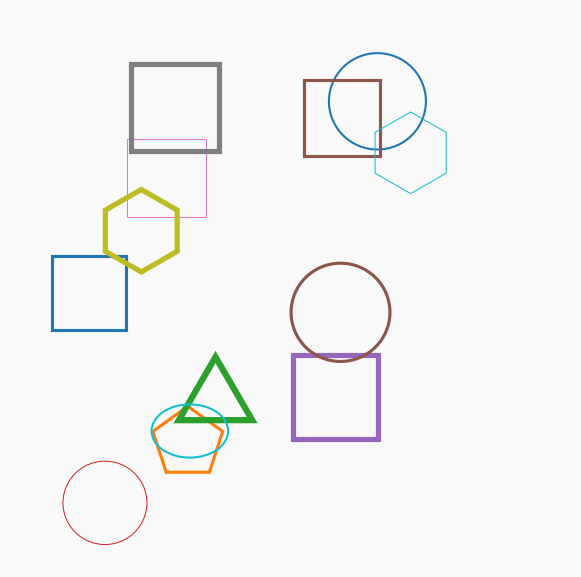[{"shape": "circle", "thickness": 1, "radius": 0.42, "center": [0.649, 0.824]}, {"shape": "square", "thickness": 1.5, "radius": 0.32, "center": [0.153, 0.492]}, {"shape": "pentagon", "thickness": 1.5, "radius": 0.32, "center": [0.323, 0.232]}, {"shape": "triangle", "thickness": 3, "radius": 0.36, "center": [0.371, 0.308]}, {"shape": "circle", "thickness": 0.5, "radius": 0.36, "center": [0.181, 0.128]}, {"shape": "square", "thickness": 2.5, "radius": 0.37, "center": [0.577, 0.312]}, {"shape": "circle", "thickness": 1.5, "radius": 0.43, "center": [0.586, 0.458]}, {"shape": "square", "thickness": 1.5, "radius": 0.33, "center": [0.589, 0.795]}, {"shape": "square", "thickness": 0.5, "radius": 0.34, "center": [0.287, 0.69]}, {"shape": "square", "thickness": 2.5, "radius": 0.38, "center": [0.301, 0.813]}, {"shape": "hexagon", "thickness": 2.5, "radius": 0.36, "center": [0.243, 0.6]}, {"shape": "oval", "thickness": 1, "radius": 0.33, "center": [0.327, 0.253]}, {"shape": "hexagon", "thickness": 0.5, "radius": 0.35, "center": [0.706, 0.735]}]